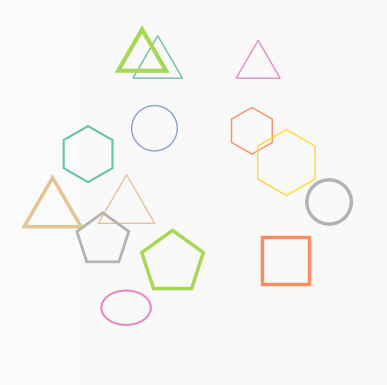[{"shape": "hexagon", "thickness": 1.5, "radius": 0.36, "center": [0.227, 0.6]}, {"shape": "triangle", "thickness": 1, "radius": 0.37, "center": [0.407, 0.834]}, {"shape": "square", "thickness": 2.5, "radius": 0.31, "center": [0.737, 0.324]}, {"shape": "hexagon", "thickness": 1, "radius": 0.3, "center": [0.65, 0.66]}, {"shape": "circle", "thickness": 1, "radius": 0.29, "center": [0.399, 0.667]}, {"shape": "triangle", "thickness": 1, "radius": 0.33, "center": [0.666, 0.83]}, {"shape": "oval", "thickness": 1.5, "radius": 0.32, "center": [0.325, 0.201]}, {"shape": "pentagon", "thickness": 2.5, "radius": 0.42, "center": [0.445, 0.318]}, {"shape": "triangle", "thickness": 3, "radius": 0.36, "center": [0.367, 0.852]}, {"shape": "hexagon", "thickness": 1, "radius": 0.43, "center": [0.739, 0.578]}, {"shape": "triangle", "thickness": 2.5, "radius": 0.42, "center": [0.136, 0.454]}, {"shape": "triangle", "thickness": 1, "radius": 0.42, "center": [0.326, 0.462]}, {"shape": "circle", "thickness": 2.5, "radius": 0.29, "center": [0.849, 0.475]}, {"shape": "pentagon", "thickness": 2, "radius": 0.35, "center": [0.265, 0.377]}]